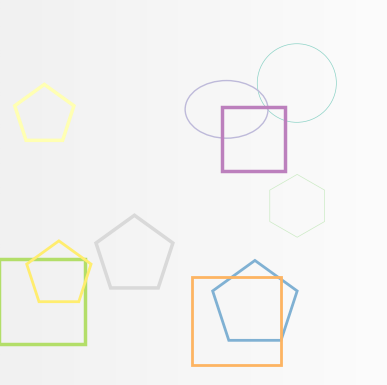[{"shape": "circle", "thickness": 0.5, "radius": 0.51, "center": [0.766, 0.784]}, {"shape": "pentagon", "thickness": 2.5, "radius": 0.4, "center": [0.114, 0.7]}, {"shape": "oval", "thickness": 1, "radius": 0.53, "center": [0.585, 0.716]}, {"shape": "pentagon", "thickness": 2, "radius": 0.57, "center": [0.658, 0.209]}, {"shape": "square", "thickness": 2, "radius": 0.57, "center": [0.61, 0.166]}, {"shape": "square", "thickness": 2.5, "radius": 0.56, "center": [0.109, 0.217]}, {"shape": "pentagon", "thickness": 2.5, "radius": 0.52, "center": [0.347, 0.337]}, {"shape": "square", "thickness": 2.5, "radius": 0.41, "center": [0.654, 0.639]}, {"shape": "hexagon", "thickness": 0.5, "radius": 0.41, "center": [0.767, 0.465]}, {"shape": "pentagon", "thickness": 2, "radius": 0.44, "center": [0.152, 0.287]}]